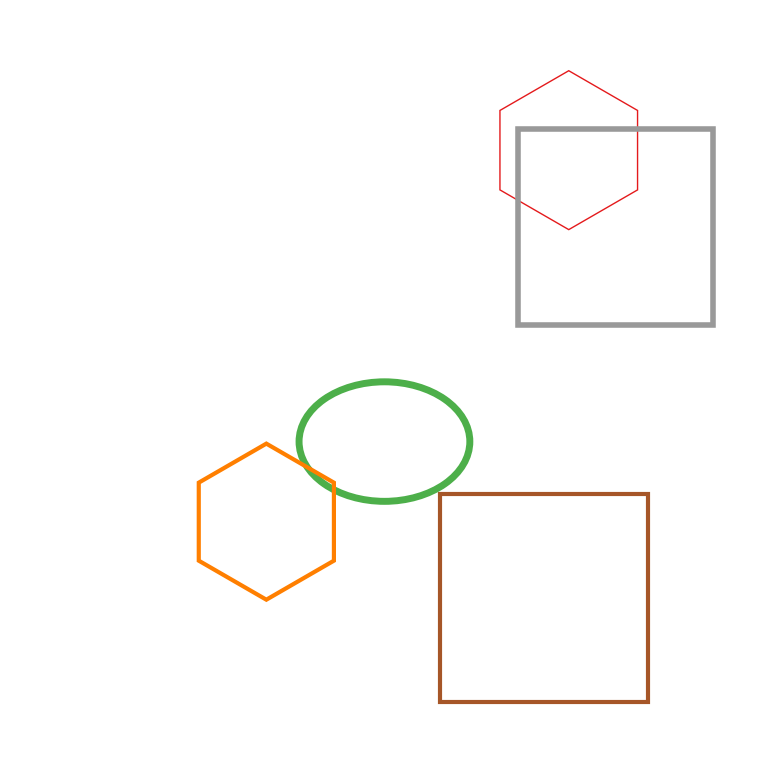[{"shape": "hexagon", "thickness": 0.5, "radius": 0.52, "center": [0.739, 0.805]}, {"shape": "oval", "thickness": 2.5, "radius": 0.55, "center": [0.499, 0.427]}, {"shape": "hexagon", "thickness": 1.5, "radius": 0.51, "center": [0.346, 0.323]}, {"shape": "square", "thickness": 1.5, "radius": 0.68, "center": [0.707, 0.223]}, {"shape": "square", "thickness": 2, "radius": 0.64, "center": [0.799, 0.705]}]